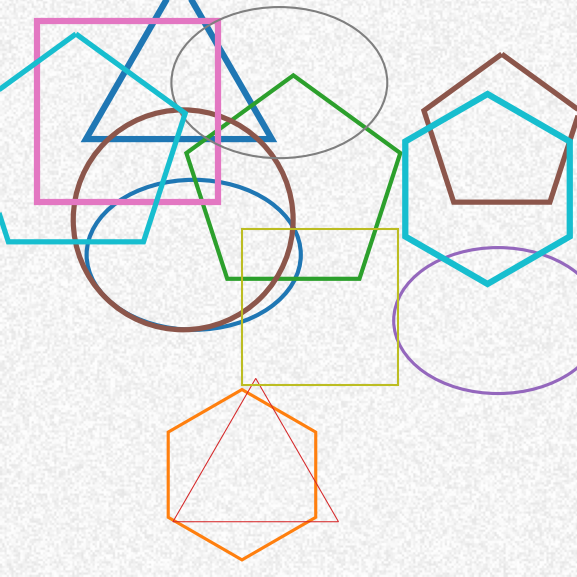[{"shape": "oval", "thickness": 2, "radius": 0.93, "center": [0.335, 0.558]}, {"shape": "triangle", "thickness": 3, "radius": 0.93, "center": [0.31, 0.851]}, {"shape": "hexagon", "thickness": 1.5, "radius": 0.74, "center": [0.419, 0.177]}, {"shape": "pentagon", "thickness": 2, "radius": 0.97, "center": [0.508, 0.674]}, {"shape": "triangle", "thickness": 0.5, "radius": 0.83, "center": [0.443, 0.178]}, {"shape": "oval", "thickness": 1.5, "radius": 0.9, "center": [0.862, 0.444]}, {"shape": "pentagon", "thickness": 2.5, "radius": 0.71, "center": [0.869, 0.764]}, {"shape": "circle", "thickness": 2.5, "radius": 0.95, "center": [0.317, 0.618]}, {"shape": "square", "thickness": 3, "radius": 0.78, "center": [0.221, 0.806]}, {"shape": "oval", "thickness": 1, "radius": 0.93, "center": [0.484, 0.856]}, {"shape": "square", "thickness": 1, "radius": 0.68, "center": [0.554, 0.468]}, {"shape": "hexagon", "thickness": 3, "radius": 0.82, "center": [0.844, 0.672]}, {"shape": "pentagon", "thickness": 2.5, "radius": 1.0, "center": [0.131, 0.741]}]